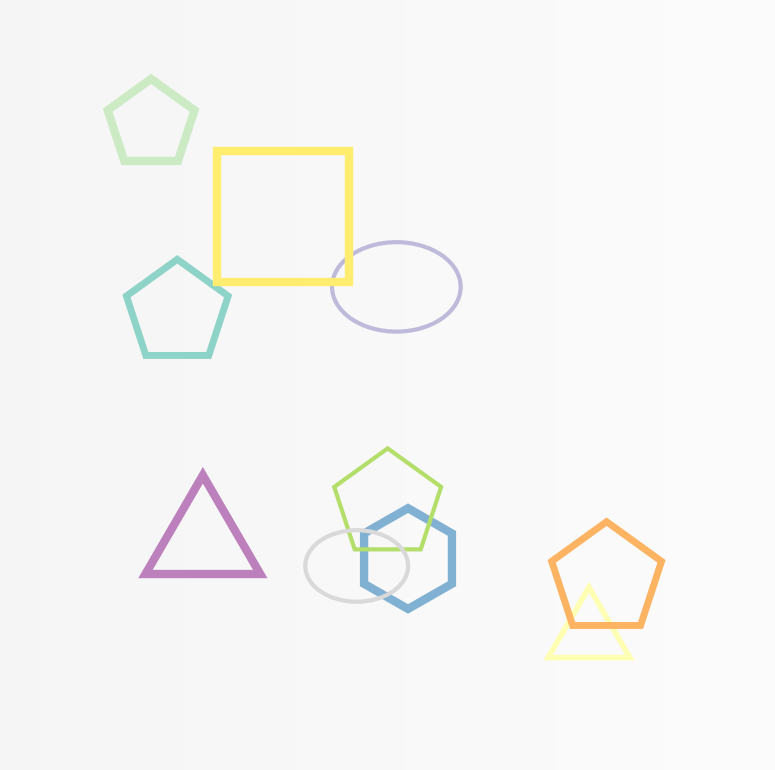[{"shape": "pentagon", "thickness": 2.5, "radius": 0.34, "center": [0.229, 0.594]}, {"shape": "triangle", "thickness": 2, "radius": 0.3, "center": [0.76, 0.176]}, {"shape": "oval", "thickness": 1.5, "radius": 0.41, "center": [0.511, 0.627]}, {"shape": "hexagon", "thickness": 3, "radius": 0.33, "center": [0.526, 0.275]}, {"shape": "pentagon", "thickness": 2.5, "radius": 0.37, "center": [0.783, 0.248]}, {"shape": "pentagon", "thickness": 1.5, "radius": 0.36, "center": [0.5, 0.345]}, {"shape": "oval", "thickness": 1.5, "radius": 0.33, "center": [0.46, 0.265]}, {"shape": "triangle", "thickness": 3, "radius": 0.43, "center": [0.262, 0.297]}, {"shape": "pentagon", "thickness": 3, "radius": 0.29, "center": [0.195, 0.839]}, {"shape": "square", "thickness": 3, "radius": 0.43, "center": [0.365, 0.719]}]